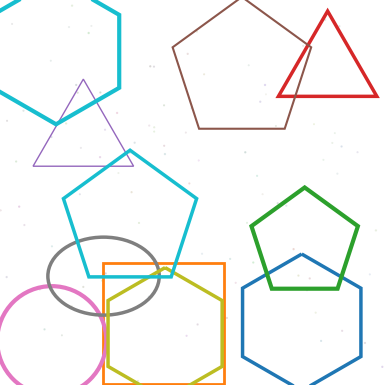[{"shape": "hexagon", "thickness": 2.5, "radius": 0.89, "center": [0.784, 0.163]}, {"shape": "square", "thickness": 2, "radius": 0.79, "center": [0.425, 0.16]}, {"shape": "pentagon", "thickness": 3, "radius": 0.73, "center": [0.791, 0.368]}, {"shape": "triangle", "thickness": 2.5, "radius": 0.74, "center": [0.851, 0.824]}, {"shape": "triangle", "thickness": 1, "radius": 0.75, "center": [0.216, 0.644]}, {"shape": "pentagon", "thickness": 1.5, "radius": 0.95, "center": [0.628, 0.819]}, {"shape": "circle", "thickness": 3, "radius": 0.71, "center": [0.134, 0.115]}, {"shape": "oval", "thickness": 2.5, "radius": 0.72, "center": [0.269, 0.283]}, {"shape": "hexagon", "thickness": 2.5, "radius": 0.86, "center": [0.429, 0.134]}, {"shape": "pentagon", "thickness": 2.5, "radius": 0.91, "center": [0.338, 0.428]}, {"shape": "hexagon", "thickness": 3, "radius": 0.95, "center": [0.146, 0.867]}]